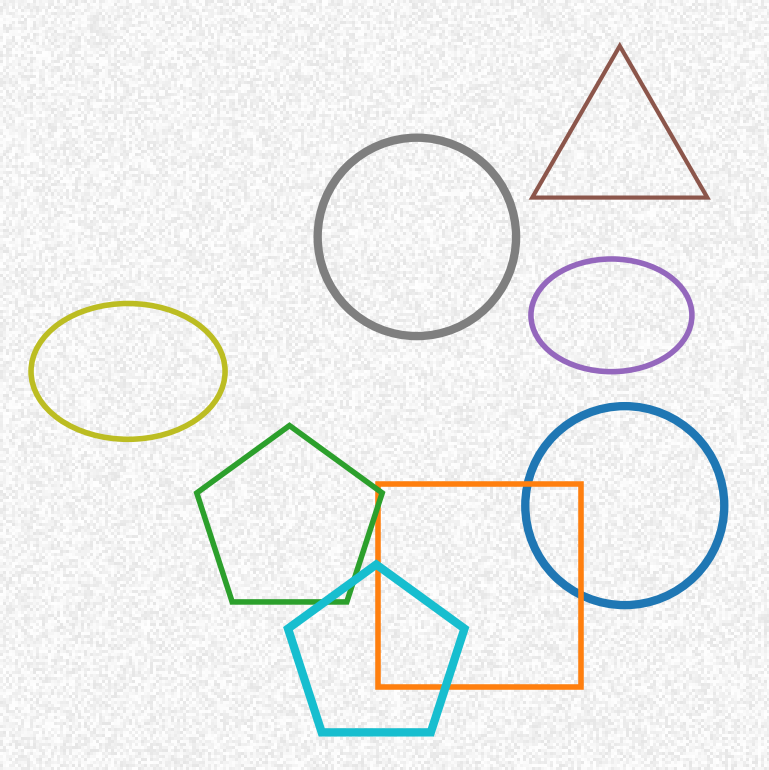[{"shape": "circle", "thickness": 3, "radius": 0.65, "center": [0.811, 0.343]}, {"shape": "square", "thickness": 2, "radius": 0.66, "center": [0.622, 0.24]}, {"shape": "pentagon", "thickness": 2, "radius": 0.63, "center": [0.376, 0.321]}, {"shape": "oval", "thickness": 2, "radius": 0.52, "center": [0.794, 0.59]}, {"shape": "triangle", "thickness": 1.5, "radius": 0.66, "center": [0.805, 0.809]}, {"shape": "circle", "thickness": 3, "radius": 0.64, "center": [0.541, 0.692]}, {"shape": "oval", "thickness": 2, "radius": 0.63, "center": [0.166, 0.518]}, {"shape": "pentagon", "thickness": 3, "radius": 0.6, "center": [0.489, 0.146]}]